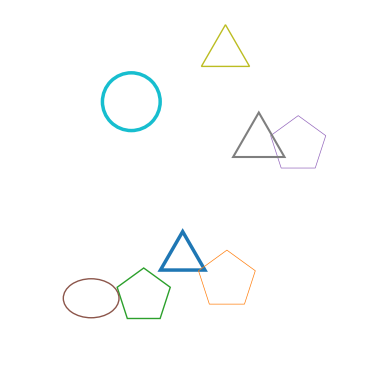[{"shape": "triangle", "thickness": 2.5, "radius": 0.33, "center": [0.474, 0.332]}, {"shape": "pentagon", "thickness": 0.5, "radius": 0.39, "center": [0.589, 0.273]}, {"shape": "pentagon", "thickness": 1, "radius": 0.36, "center": [0.373, 0.231]}, {"shape": "pentagon", "thickness": 0.5, "radius": 0.38, "center": [0.775, 0.624]}, {"shape": "oval", "thickness": 1, "radius": 0.36, "center": [0.237, 0.225]}, {"shape": "triangle", "thickness": 1.5, "radius": 0.39, "center": [0.672, 0.631]}, {"shape": "triangle", "thickness": 1, "radius": 0.36, "center": [0.586, 0.864]}, {"shape": "circle", "thickness": 2.5, "radius": 0.37, "center": [0.341, 0.736]}]